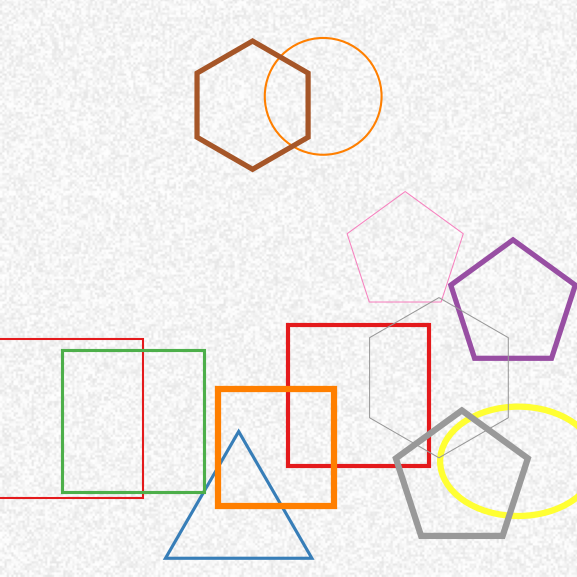[{"shape": "square", "thickness": 2, "radius": 0.61, "center": [0.62, 0.314]}, {"shape": "square", "thickness": 1, "radius": 0.69, "center": [0.109, 0.274]}, {"shape": "triangle", "thickness": 1.5, "radius": 0.73, "center": [0.413, 0.106]}, {"shape": "square", "thickness": 1.5, "radius": 0.61, "center": [0.23, 0.27]}, {"shape": "pentagon", "thickness": 2.5, "radius": 0.57, "center": [0.888, 0.47]}, {"shape": "square", "thickness": 3, "radius": 0.5, "center": [0.478, 0.224]}, {"shape": "circle", "thickness": 1, "radius": 0.51, "center": [0.56, 0.832]}, {"shape": "oval", "thickness": 3, "radius": 0.68, "center": [0.897, 0.2]}, {"shape": "hexagon", "thickness": 2.5, "radius": 0.56, "center": [0.437, 0.817]}, {"shape": "pentagon", "thickness": 0.5, "radius": 0.53, "center": [0.702, 0.562]}, {"shape": "pentagon", "thickness": 3, "radius": 0.6, "center": [0.8, 0.168]}, {"shape": "hexagon", "thickness": 0.5, "radius": 0.69, "center": [0.76, 0.345]}]